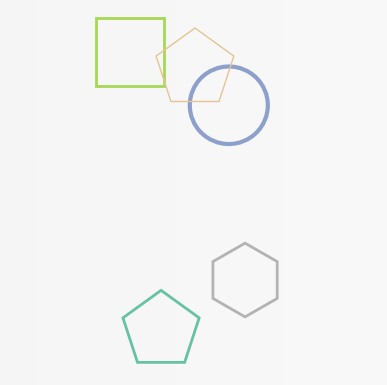[{"shape": "pentagon", "thickness": 2, "radius": 0.52, "center": [0.416, 0.142]}, {"shape": "circle", "thickness": 3, "radius": 0.5, "center": [0.59, 0.727]}, {"shape": "square", "thickness": 2, "radius": 0.44, "center": [0.335, 0.866]}, {"shape": "pentagon", "thickness": 1, "radius": 0.53, "center": [0.503, 0.822]}, {"shape": "hexagon", "thickness": 2, "radius": 0.48, "center": [0.632, 0.273]}]